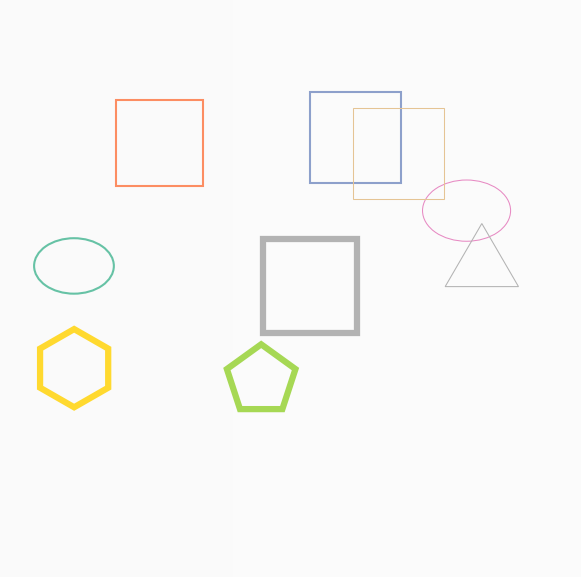[{"shape": "oval", "thickness": 1, "radius": 0.34, "center": [0.127, 0.539]}, {"shape": "square", "thickness": 1, "radius": 0.37, "center": [0.275, 0.751]}, {"shape": "square", "thickness": 1, "radius": 0.39, "center": [0.612, 0.761]}, {"shape": "oval", "thickness": 0.5, "radius": 0.38, "center": [0.803, 0.634]}, {"shape": "pentagon", "thickness": 3, "radius": 0.31, "center": [0.449, 0.341]}, {"shape": "hexagon", "thickness": 3, "radius": 0.34, "center": [0.128, 0.362]}, {"shape": "square", "thickness": 0.5, "radius": 0.39, "center": [0.686, 0.733]}, {"shape": "triangle", "thickness": 0.5, "radius": 0.36, "center": [0.829, 0.539]}, {"shape": "square", "thickness": 3, "radius": 0.4, "center": [0.533, 0.504]}]